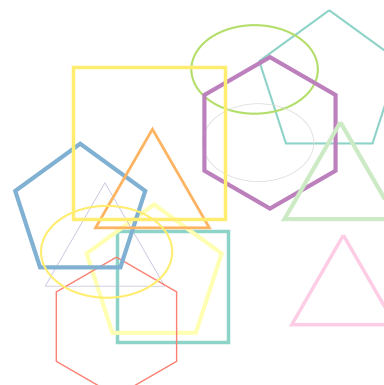[{"shape": "square", "thickness": 2.5, "radius": 0.72, "center": [0.449, 0.256]}, {"shape": "pentagon", "thickness": 1.5, "radius": 0.96, "center": [0.855, 0.782]}, {"shape": "pentagon", "thickness": 3, "radius": 0.92, "center": [0.4, 0.285]}, {"shape": "triangle", "thickness": 0.5, "radius": 0.9, "center": [0.273, 0.346]}, {"shape": "hexagon", "thickness": 1, "radius": 0.9, "center": [0.302, 0.152]}, {"shape": "pentagon", "thickness": 3, "radius": 0.89, "center": [0.208, 0.449]}, {"shape": "triangle", "thickness": 2, "radius": 0.85, "center": [0.396, 0.494]}, {"shape": "oval", "thickness": 1.5, "radius": 0.82, "center": [0.661, 0.82]}, {"shape": "triangle", "thickness": 2.5, "radius": 0.77, "center": [0.892, 0.234]}, {"shape": "oval", "thickness": 0.5, "radius": 0.72, "center": [0.671, 0.63]}, {"shape": "hexagon", "thickness": 3, "radius": 0.98, "center": [0.701, 0.655]}, {"shape": "triangle", "thickness": 3, "radius": 0.84, "center": [0.884, 0.515]}, {"shape": "square", "thickness": 2.5, "radius": 0.99, "center": [0.388, 0.628]}, {"shape": "oval", "thickness": 1.5, "radius": 0.85, "center": [0.277, 0.346]}]